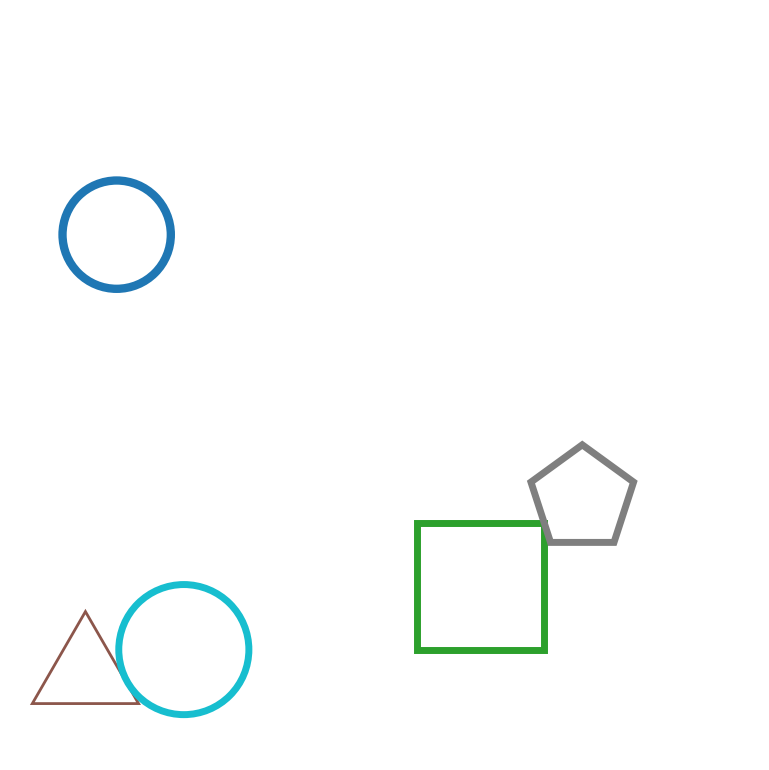[{"shape": "circle", "thickness": 3, "radius": 0.35, "center": [0.152, 0.695]}, {"shape": "square", "thickness": 2.5, "radius": 0.41, "center": [0.624, 0.239]}, {"shape": "triangle", "thickness": 1, "radius": 0.4, "center": [0.111, 0.126]}, {"shape": "pentagon", "thickness": 2.5, "radius": 0.35, "center": [0.756, 0.352]}, {"shape": "circle", "thickness": 2.5, "radius": 0.42, "center": [0.239, 0.156]}]